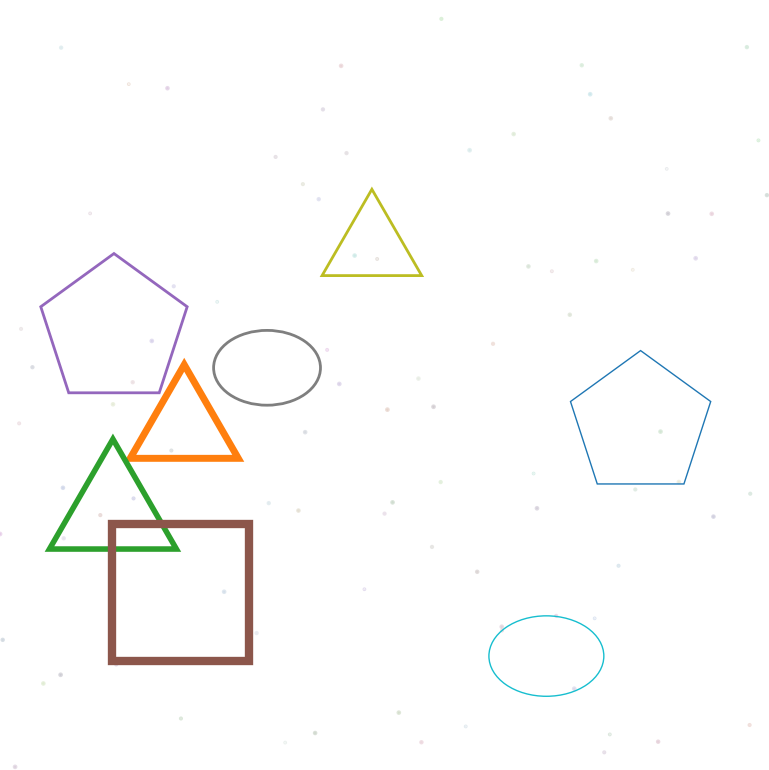[{"shape": "pentagon", "thickness": 0.5, "radius": 0.48, "center": [0.832, 0.449]}, {"shape": "triangle", "thickness": 2.5, "radius": 0.41, "center": [0.239, 0.445]}, {"shape": "triangle", "thickness": 2, "radius": 0.48, "center": [0.147, 0.335]}, {"shape": "pentagon", "thickness": 1, "radius": 0.5, "center": [0.148, 0.571]}, {"shape": "square", "thickness": 3, "radius": 0.44, "center": [0.235, 0.231]}, {"shape": "oval", "thickness": 1, "radius": 0.35, "center": [0.347, 0.522]}, {"shape": "triangle", "thickness": 1, "radius": 0.37, "center": [0.483, 0.679]}, {"shape": "oval", "thickness": 0.5, "radius": 0.37, "center": [0.71, 0.148]}]